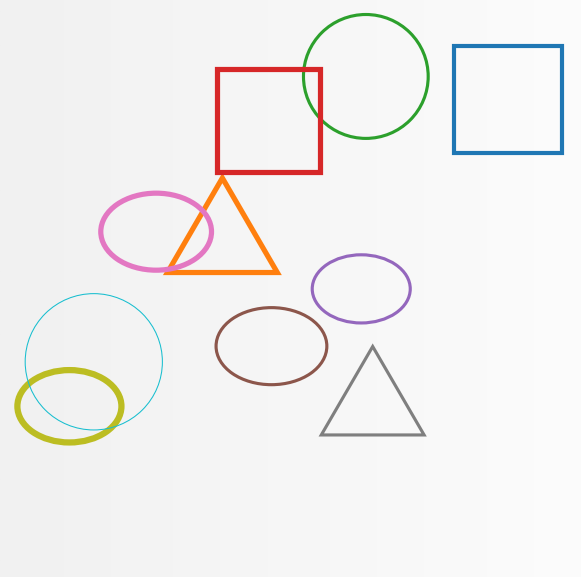[{"shape": "square", "thickness": 2, "radius": 0.46, "center": [0.873, 0.827]}, {"shape": "triangle", "thickness": 2.5, "radius": 0.55, "center": [0.383, 0.582]}, {"shape": "circle", "thickness": 1.5, "radius": 0.54, "center": [0.629, 0.867]}, {"shape": "square", "thickness": 2.5, "radius": 0.44, "center": [0.462, 0.79]}, {"shape": "oval", "thickness": 1.5, "radius": 0.42, "center": [0.621, 0.499]}, {"shape": "oval", "thickness": 1.5, "radius": 0.48, "center": [0.467, 0.4]}, {"shape": "oval", "thickness": 2.5, "radius": 0.48, "center": [0.269, 0.598]}, {"shape": "triangle", "thickness": 1.5, "radius": 0.51, "center": [0.641, 0.297]}, {"shape": "oval", "thickness": 3, "radius": 0.45, "center": [0.119, 0.296]}, {"shape": "circle", "thickness": 0.5, "radius": 0.59, "center": [0.161, 0.373]}]